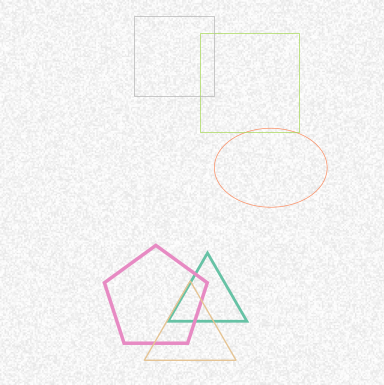[{"shape": "triangle", "thickness": 2, "radius": 0.59, "center": [0.539, 0.225]}, {"shape": "oval", "thickness": 0.5, "radius": 0.73, "center": [0.703, 0.564]}, {"shape": "pentagon", "thickness": 2.5, "radius": 0.7, "center": [0.405, 0.222]}, {"shape": "square", "thickness": 0.5, "radius": 0.64, "center": [0.648, 0.787]}, {"shape": "triangle", "thickness": 1, "radius": 0.69, "center": [0.494, 0.133]}, {"shape": "square", "thickness": 0.5, "radius": 0.52, "center": [0.452, 0.854]}]